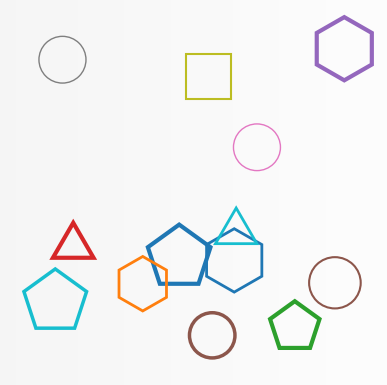[{"shape": "pentagon", "thickness": 3, "radius": 0.42, "center": [0.462, 0.332]}, {"shape": "hexagon", "thickness": 2, "radius": 0.41, "center": [0.604, 0.324]}, {"shape": "hexagon", "thickness": 2, "radius": 0.35, "center": [0.368, 0.263]}, {"shape": "pentagon", "thickness": 3, "radius": 0.34, "center": [0.761, 0.151]}, {"shape": "triangle", "thickness": 3, "radius": 0.3, "center": [0.189, 0.361]}, {"shape": "hexagon", "thickness": 3, "radius": 0.41, "center": [0.888, 0.873]}, {"shape": "circle", "thickness": 2.5, "radius": 0.29, "center": [0.548, 0.129]}, {"shape": "circle", "thickness": 1.5, "radius": 0.33, "center": [0.864, 0.265]}, {"shape": "circle", "thickness": 1, "radius": 0.3, "center": [0.663, 0.617]}, {"shape": "circle", "thickness": 1, "radius": 0.3, "center": [0.161, 0.845]}, {"shape": "square", "thickness": 1.5, "radius": 0.29, "center": [0.538, 0.801]}, {"shape": "triangle", "thickness": 2, "radius": 0.31, "center": [0.609, 0.398]}, {"shape": "pentagon", "thickness": 2.5, "radius": 0.43, "center": [0.143, 0.216]}]